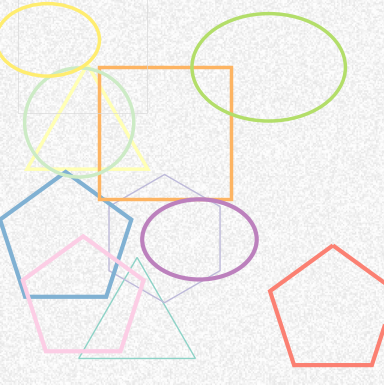[{"shape": "triangle", "thickness": 1, "radius": 0.87, "center": [0.356, 0.156]}, {"shape": "triangle", "thickness": 2.5, "radius": 0.91, "center": [0.227, 0.651]}, {"shape": "hexagon", "thickness": 1, "radius": 0.83, "center": [0.427, 0.38]}, {"shape": "pentagon", "thickness": 3, "radius": 0.86, "center": [0.865, 0.191]}, {"shape": "pentagon", "thickness": 3, "radius": 0.9, "center": [0.171, 0.374]}, {"shape": "square", "thickness": 2.5, "radius": 0.86, "center": [0.428, 0.654]}, {"shape": "oval", "thickness": 2.5, "radius": 1.0, "center": [0.698, 0.825]}, {"shape": "pentagon", "thickness": 3, "radius": 0.83, "center": [0.216, 0.221]}, {"shape": "square", "thickness": 0.5, "radius": 0.84, "center": [0.214, 0.875]}, {"shape": "oval", "thickness": 3, "radius": 0.74, "center": [0.518, 0.378]}, {"shape": "circle", "thickness": 2.5, "radius": 0.71, "center": [0.206, 0.682]}, {"shape": "oval", "thickness": 2.5, "radius": 0.67, "center": [0.124, 0.896]}]